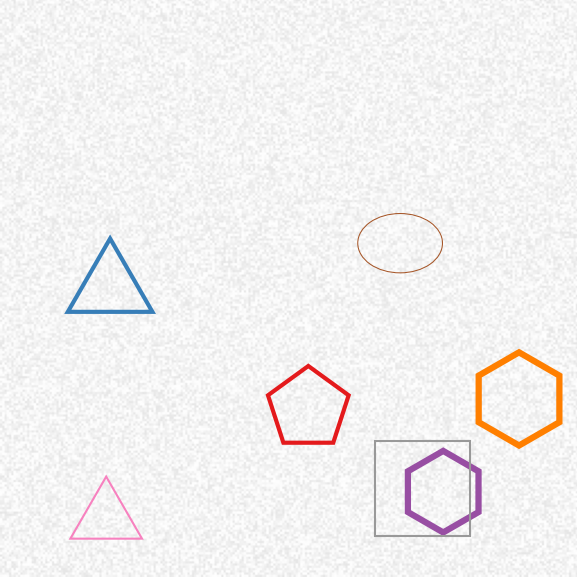[{"shape": "pentagon", "thickness": 2, "radius": 0.37, "center": [0.534, 0.292]}, {"shape": "triangle", "thickness": 2, "radius": 0.42, "center": [0.191, 0.501]}, {"shape": "hexagon", "thickness": 3, "radius": 0.35, "center": [0.767, 0.148]}, {"shape": "hexagon", "thickness": 3, "radius": 0.4, "center": [0.899, 0.308]}, {"shape": "oval", "thickness": 0.5, "radius": 0.37, "center": [0.693, 0.578]}, {"shape": "triangle", "thickness": 1, "radius": 0.36, "center": [0.184, 0.102]}, {"shape": "square", "thickness": 1, "radius": 0.41, "center": [0.731, 0.153]}]